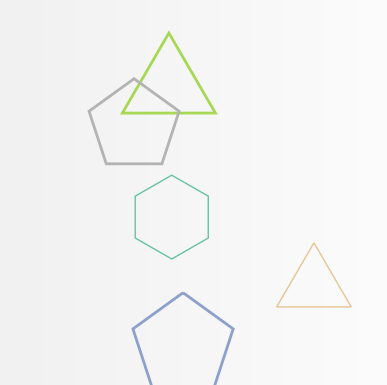[{"shape": "hexagon", "thickness": 1, "radius": 0.54, "center": [0.443, 0.436]}, {"shape": "pentagon", "thickness": 2, "radius": 0.68, "center": [0.472, 0.104]}, {"shape": "triangle", "thickness": 2, "radius": 0.69, "center": [0.436, 0.776]}, {"shape": "triangle", "thickness": 1, "radius": 0.56, "center": [0.81, 0.258]}, {"shape": "pentagon", "thickness": 2, "radius": 0.61, "center": [0.346, 0.673]}]